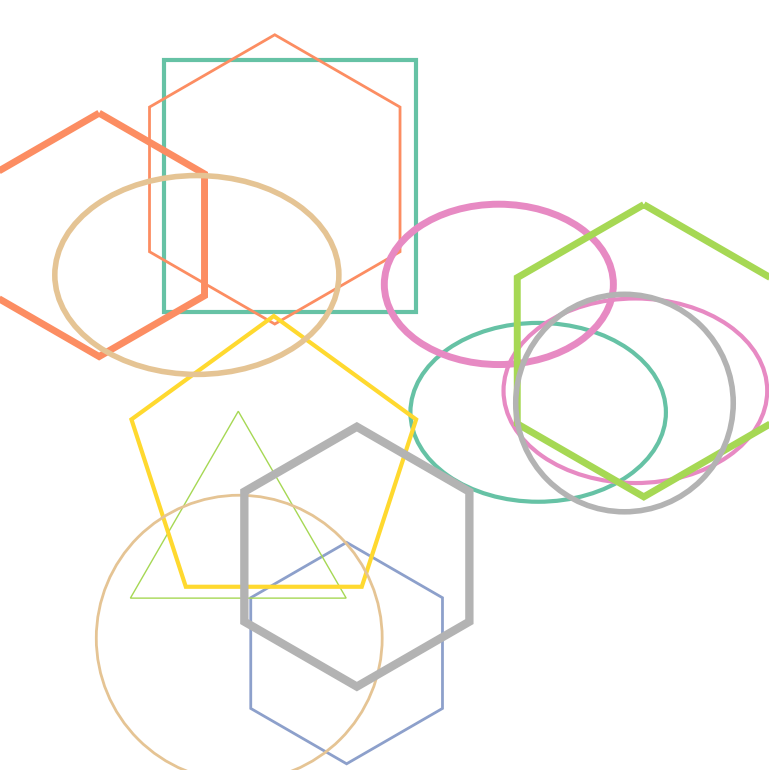[{"shape": "square", "thickness": 1.5, "radius": 0.82, "center": [0.376, 0.758]}, {"shape": "oval", "thickness": 1.5, "radius": 0.83, "center": [0.699, 0.465]}, {"shape": "hexagon", "thickness": 2.5, "radius": 0.79, "center": [0.129, 0.695]}, {"shape": "hexagon", "thickness": 1, "radius": 0.94, "center": [0.357, 0.767]}, {"shape": "hexagon", "thickness": 1, "radius": 0.72, "center": [0.45, 0.152]}, {"shape": "oval", "thickness": 2.5, "radius": 0.74, "center": [0.648, 0.631]}, {"shape": "oval", "thickness": 1.5, "radius": 0.86, "center": [0.825, 0.493]}, {"shape": "triangle", "thickness": 0.5, "radius": 0.81, "center": [0.309, 0.304]}, {"shape": "hexagon", "thickness": 2.5, "radius": 0.95, "center": [0.836, 0.545]}, {"shape": "pentagon", "thickness": 1.5, "radius": 0.97, "center": [0.356, 0.395]}, {"shape": "circle", "thickness": 1, "radius": 0.93, "center": [0.311, 0.171]}, {"shape": "oval", "thickness": 2, "radius": 0.92, "center": [0.256, 0.643]}, {"shape": "hexagon", "thickness": 3, "radius": 0.84, "center": [0.463, 0.277]}, {"shape": "circle", "thickness": 2, "radius": 0.71, "center": [0.811, 0.477]}]